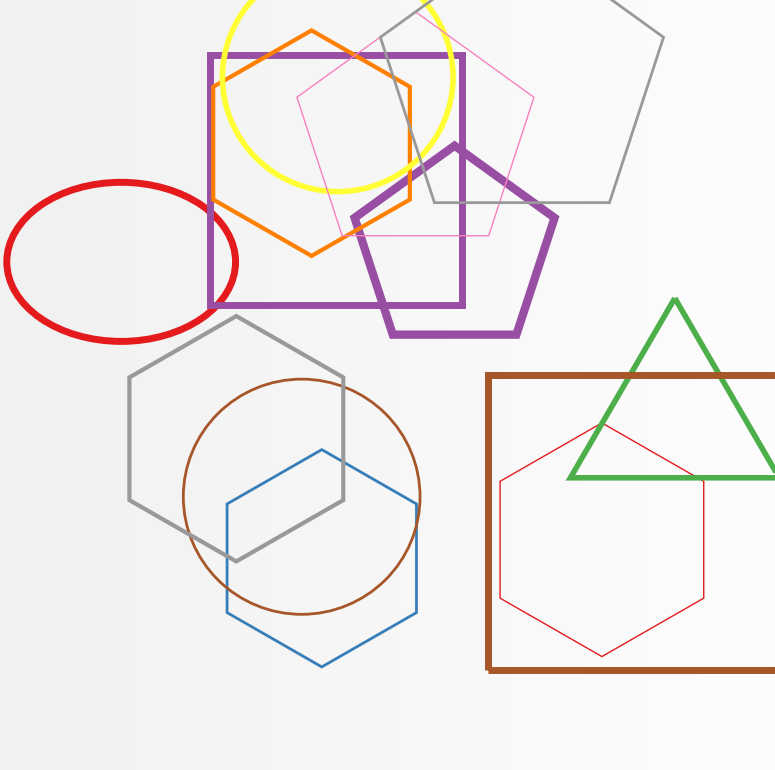[{"shape": "hexagon", "thickness": 0.5, "radius": 0.76, "center": [0.777, 0.299]}, {"shape": "oval", "thickness": 2.5, "radius": 0.74, "center": [0.156, 0.66]}, {"shape": "hexagon", "thickness": 1, "radius": 0.71, "center": [0.415, 0.275]}, {"shape": "triangle", "thickness": 2, "radius": 0.78, "center": [0.871, 0.457]}, {"shape": "pentagon", "thickness": 3, "radius": 0.68, "center": [0.587, 0.675]}, {"shape": "square", "thickness": 2.5, "radius": 0.81, "center": [0.434, 0.767]}, {"shape": "hexagon", "thickness": 1.5, "radius": 0.73, "center": [0.402, 0.814]}, {"shape": "circle", "thickness": 2, "radius": 0.74, "center": [0.436, 0.9]}, {"shape": "square", "thickness": 2.5, "radius": 0.96, "center": [0.822, 0.322]}, {"shape": "circle", "thickness": 1, "radius": 0.76, "center": [0.389, 0.355]}, {"shape": "pentagon", "thickness": 0.5, "radius": 0.8, "center": [0.536, 0.824]}, {"shape": "pentagon", "thickness": 1, "radius": 0.96, "center": [0.673, 0.892]}, {"shape": "hexagon", "thickness": 1.5, "radius": 0.8, "center": [0.305, 0.43]}]